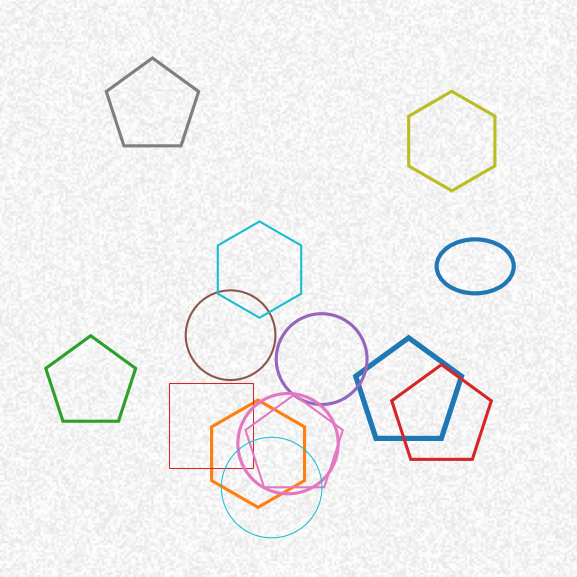[{"shape": "oval", "thickness": 2, "radius": 0.33, "center": [0.823, 0.538]}, {"shape": "pentagon", "thickness": 2.5, "radius": 0.48, "center": [0.708, 0.318]}, {"shape": "hexagon", "thickness": 1.5, "radius": 0.46, "center": [0.447, 0.213]}, {"shape": "pentagon", "thickness": 1.5, "radius": 0.41, "center": [0.157, 0.336]}, {"shape": "square", "thickness": 0.5, "radius": 0.37, "center": [0.365, 0.262]}, {"shape": "pentagon", "thickness": 1.5, "radius": 0.45, "center": [0.765, 0.277]}, {"shape": "circle", "thickness": 1.5, "radius": 0.39, "center": [0.557, 0.377]}, {"shape": "circle", "thickness": 1, "radius": 0.39, "center": [0.399, 0.419]}, {"shape": "circle", "thickness": 1.5, "radius": 0.43, "center": [0.499, 0.231]}, {"shape": "pentagon", "thickness": 1, "radius": 0.44, "center": [0.509, 0.227]}, {"shape": "pentagon", "thickness": 1.5, "radius": 0.42, "center": [0.264, 0.815]}, {"shape": "hexagon", "thickness": 1.5, "radius": 0.43, "center": [0.782, 0.755]}, {"shape": "hexagon", "thickness": 1, "radius": 0.42, "center": [0.449, 0.532]}, {"shape": "circle", "thickness": 0.5, "radius": 0.44, "center": [0.47, 0.155]}]